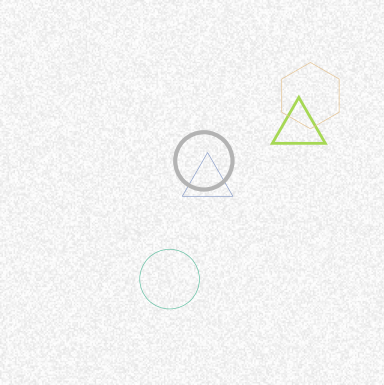[{"shape": "circle", "thickness": 0.5, "radius": 0.39, "center": [0.44, 0.275]}, {"shape": "triangle", "thickness": 0.5, "radius": 0.38, "center": [0.539, 0.528]}, {"shape": "triangle", "thickness": 2, "radius": 0.4, "center": [0.776, 0.667]}, {"shape": "hexagon", "thickness": 0.5, "radius": 0.43, "center": [0.806, 0.752]}, {"shape": "circle", "thickness": 3, "radius": 0.37, "center": [0.53, 0.582]}]